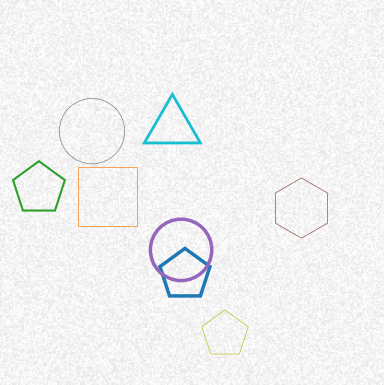[{"shape": "pentagon", "thickness": 2.5, "radius": 0.34, "center": [0.48, 0.287]}, {"shape": "square", "thickness": 0.5, "radius": 0.39, "center": [0.28, 0.49]}, {"shape": "pentagon", "thickness": 1.5, "radius": 0.35, "center": [0.101, 0.51]}, {"shape": "circle", "thickness": 2.5, "radius": 0.4, "center": [0.47, 0.351]}, {"shape": "hexagon", "thickness": 0.5, "radius": 0.39, "center": [0.783, 0.46]}, {"shape": "circle", "thickness": 0.5, "radius": 0.42, "center": [0.239, 0.659]}, {"shape": "pentagon", "thickness": 0.5, "radius": 0.32, "center": [0.585, 0.132]}, {"shape": "triangle", "thickness": 2, "radius": 0.42, "center": [0.448, 0.671]}]